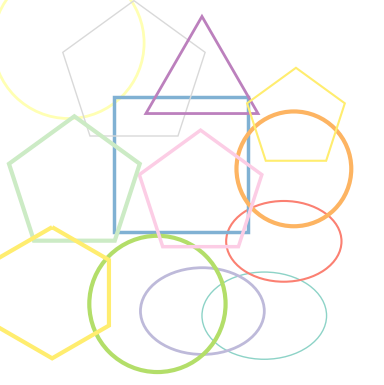[{"shape": "oval", "thickness": 1, "radius": 0.81, "center": [0.686, 0.18]}, {"shape": "circle", "thickness": 2, "radius": 0.98, "center": [0.178, 0.889]}, {"shape": "oval", "thickness": 2, "radius": 0.8, "center": [0.526, 0.192]}, {"shape": "oval", "thickness": 1.5, "radius": 0.75, "center": [0.737, 0.373]}, {"shape": "square", "thickness": 2.5, "radius": 0.87, "center": [0.47, 0.572]}, {"shape": "circle", "thickness": 3, "radius": 0.75, "center": [0.763, 0.561]}, {"shape": "circle", "thickness": 3, "radius": 0.88, "center": [0.409, 0.211]}, {"shape": "pentagon", "thickness": 2.5, "radius": 0.84, "center": [0.521, 0.495]}, {"shape": "pentagon", "thickness": 1, "radius": 0.97, "center": [0.348, 0.804]}, {"shape": "triangle", "thickness": 2, "radius": 0.84, "center": [0.525, 0.789]}, {"shape": "pentagon", "thickness": 3, "radius": 0.89, "center": [0.193, 0.519]}, {"shape": "hexagon", "thickness": 3, "radius": 0.85, "center": [0.135, 0.24]}, {"shape": "pentagon", "thickness": 1.5, "radius": 0.67, "center": [0.769, 0.69]}]